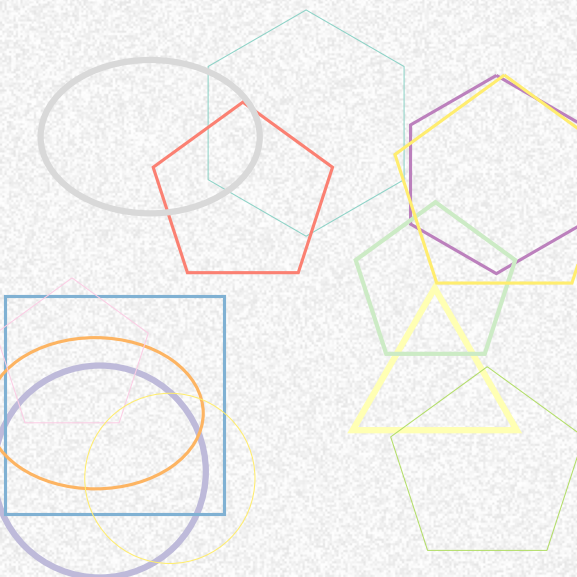[{"shape": "hexagon", "thickness": 0.5, "radius": 0.98, "center": [0.53, 0.786]}, {"shape": "triangle", "thickness": 3, "radius": 0.82, "center": [0.753, 0.336]}, {"shape": "circle", "thickness": 3, "radius": 0.92, "center": [0.173, 0.183]}, {"shape": "pentagon", "thickness": 1.5, "radius": 0.82, "center": [0.421, 0.659]}, {"shape": "square", "thickness": 1.5, "radius": 0.94, "center": [0.198, 0.298]}, {"shape": "oval", "thickness": 1.5, "radius": 0.94, "center": [0.165, 0.284]}, {"shape": "pentagon", "thickness": 0.5, "radius": 0.88, "center": [0.844, 0.188]}, {"shape": "pentagon", "thickness": 0.5, "radius": 0.69, "center": [0.125, 0.379]}, {"shape": "oval", "thickness": 3, "radius": 0.95, "center": [0.26, 0.762]}, {"shape": "hexagon", "thickness": 1.5, "radius": 0.86, "center": [0.86, 0.697]}, {"shape": "pentagon", "thickness": 2, "radius": 0.73, "center": [0.754, 0.504]}, {"shape": "circle", "thickness": 0.5, "radius": 0.74, "center": [0.294, 0.171]}, {"shape": "pentagon", "thickness": 1.5, "radius": 1.0, "center": [0.873, 0.67]}]